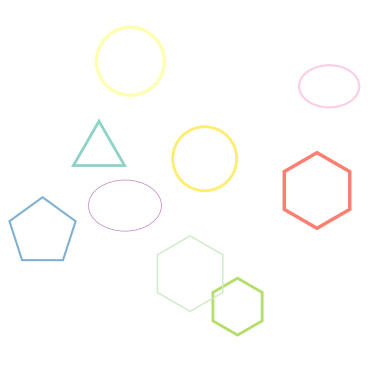[{"shape": "triangle", "thickness": 2, "radius": 0.38, "center": [0.257, 0.608]}, {"shape": "circle", "thickness": 2.5, "radius": 0.44, "center": [0.339, 0.841]}, {"shape": "hexagon", "thickness": 2.5, "radius": 0.49, "center": [0.823, 0.505]}, {"shape": "pentagon", "thickness": 1.5, "radius": 0.45, "center": [0.11, 0.397]}, {"shape": "hexagon", "thickness": 2, "radius": 0.37, "center": [0.617, 0.204]}, {"shape": "oval", "thickness": 1.5, "radius": 0.39, "center": [0.855, 0.776]}, {"shape": "oval", "thickness": 0.5, "radius": 0.47, "center": [0.325, 0.466]}, {"shape": "hexagon", "thickness": 1, "radius": 0.49, "center": [0.494, 0.289]}, {"shape": "circle", "thickness": 2, "radius": 0.42, "center": [0.532, 0.588]}]